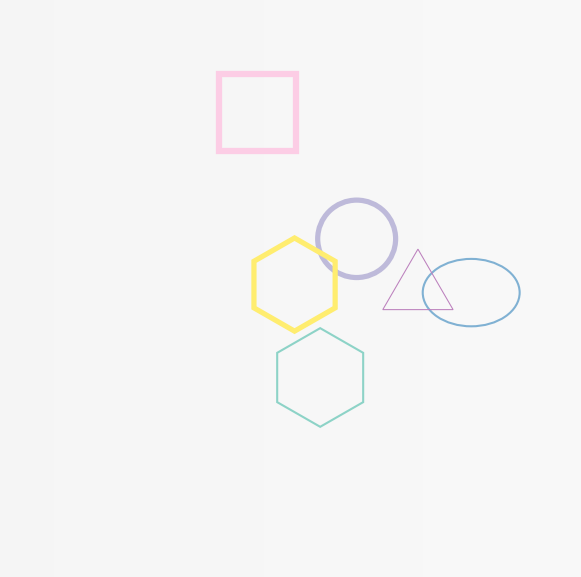[{"shape": "hexagon", "thickness": 1, "radius": 0.43, "center": [0.551, 0.345]}, {"shape": "circle", "thickness": 2.5, "radius": 0.34, "center": [0.614, 0.586]}, {"shape": "oval", "thickness": 1, "radius": 0.42, "center": [0.811, 0.492]}, {"shape": "square", "thickness": 3, "radius": 0.33, "center": [0.443, 0.804]}, {"shape": "triangle", "thickness": 0.5, "radius": 0.35, "center": [0.719, 0.498]}, {"shape": "hexagon", "thickness": 2.5, "radius": 0.4, "center": [0.507, 0.506]}]